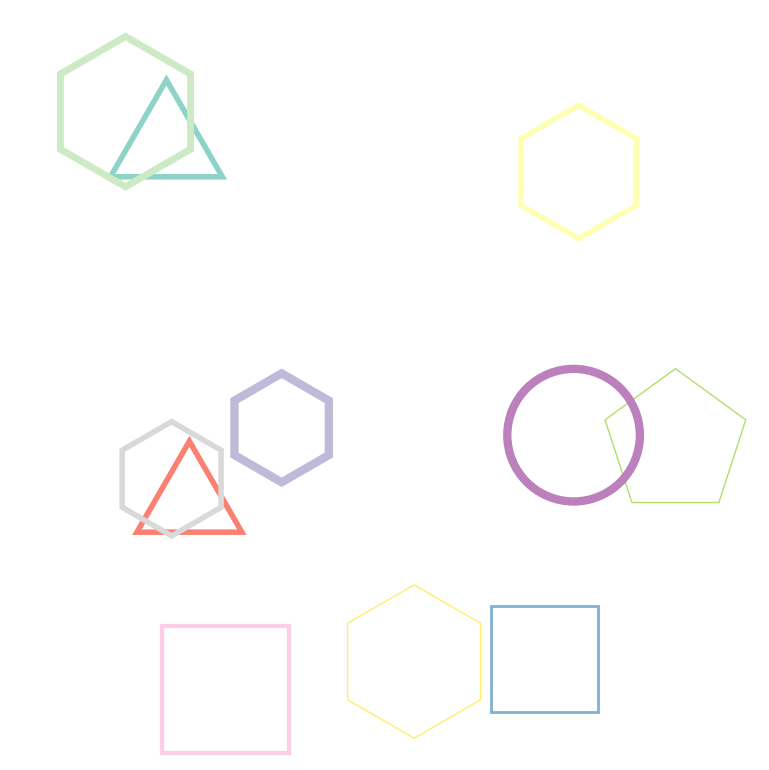[{"shape": "triangle", "thickness": 2, "radius": 0.42, "center": [0.216, 0.812]}, {"shape": "hexagon", "thickness": 2, "radius": 0.43, "center": [0.752, 0.777]}, {"shape": "hexagon", "thickness": 3, "radius": 0.35, "center": [0.366, 0.444]}, {"shape": "triangle", "thickness": 2, "radius": 0.39, "center": [0.246, 0.348]}, {"shape": "square", "thickness": 1, "radius": 0.34, "center": [0.707, 0.144]}, {"shape": "pentagon", "thickness": 0.5, "radius": 0.48, "center": [0.877, 0.425]}, {"shape": "square", "thickness": 1.5, "radius": 0.41, "center": [0.293, 0.105]}, {"shape": "hexagon", "thickness": 2, "radius": 0.37, "center": [0.223, 0.378]}, {"shape": "circle", "thickness": 3, "radius": 0.43, "center": [0.745, 0.435]}, {"shape": "hexagon", "thickness": 2.5, "radius": 0.49, "center": [0.163, 0.855]}, {"shape": "hexagon", "thickness": 0.5, "radius": 0.5, "center": [0.538, 0.141]}]